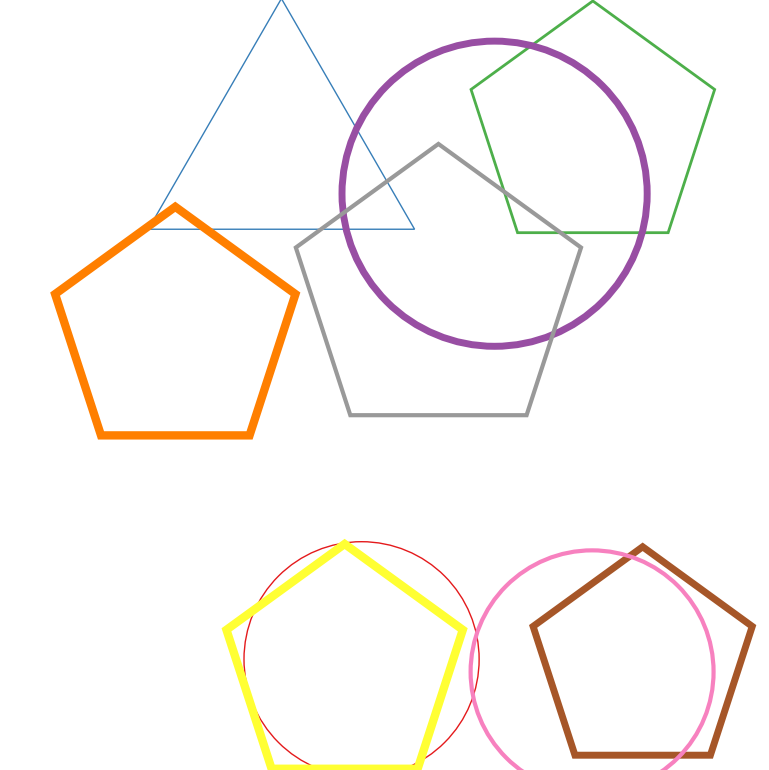[{"shape": "circle", "thickness": 0.5, "radius": 0.76, "center": [0.47, 0.144]}, {"shape": "triangle", "thickness": 0.5, "radius": 1.0, "center": [0.365, 0.802]}, {"shape": "pentagon", "thickness": 1, "radius": 0.83, "center": [0.77, 0.832]}, {"shape": "circle", "thickness": 2.5, "radius": 0.99, "center": [0.642, 0.748]}, {"shape": "pentagon", "thickness": 3, "radius": 0.82, "center": [0.228, 0.567]}, {"shape": "pentagon", "thickness": 3, "radius": 0.81, "center": [0.448, 0.132]}, {"shape": "pentagon", "thickness": 2.5, "radius": 0.75, "center": [0.835, 0.14]}, {"shape": "circle", "thickness": 1.5, "radius": 0.79, "center": [0.769, 0.127]}, {"shape": "pentagon", "thickness": 1.5, "radius": 0.97, "center": [0.569, 0.618]}]